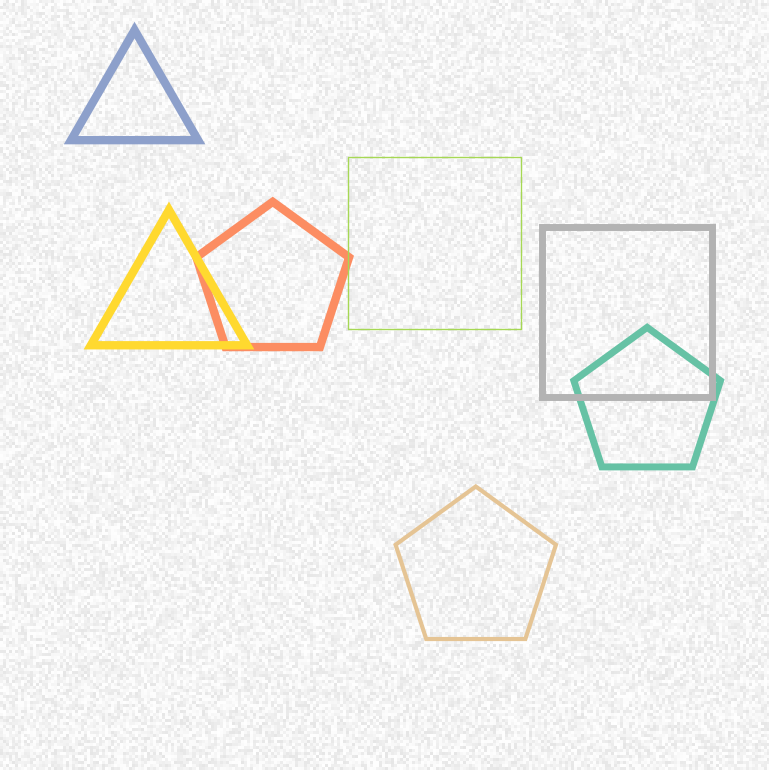[{"shape": "pentagon", "thickness": 2.5, "radius": 0.5, "center": [0.84, 0.475]}, {"shape": "pentagon", "thickness": 3, "radius": 0.52, "center": [0.354, 0.634]}, {"shape": "triangle", "thickness": 3, "radius": 0.48, "center": [0.175, 0.866]}, {"shape": "square", "thickness": 0.5, "radius": 0.56, "center": [0.564, 0.684]}, {"shape": "triangle", "thickness": 3, "radius": 0.59, "center": [0.219, 0.61]}, {"shape": "pentagon", "thickness": 1.5, "radius": 0.55, "center": [0.618, 0.259]}, {"shape": "square", "thickness": 2.5, "radius": 0.55, "center": [0.815, 0.595]}]